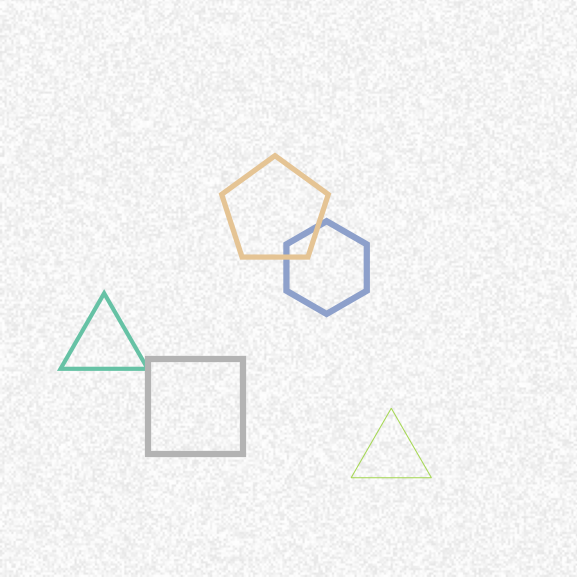[{"shape": "triangle", "thickness": 2, "radius": 0.44, "center": [0.18, 0.404]}, {"shape": "hexagon", "thickness": 3, "radius": 0.4, "center": [0.566, 0.536]}, {"shape": "triangle", "thickness": 0.5, "radius": 0.4, "center": [0.678, 0.212]}, {"shape": "pentagon", "thickness": 2.5, "radius": 0.49, "center": [0.476, 0.633]}, {"shape": "square", "thickness": 3, "radius": 0.41, "center": [0.339, 0.296]}]